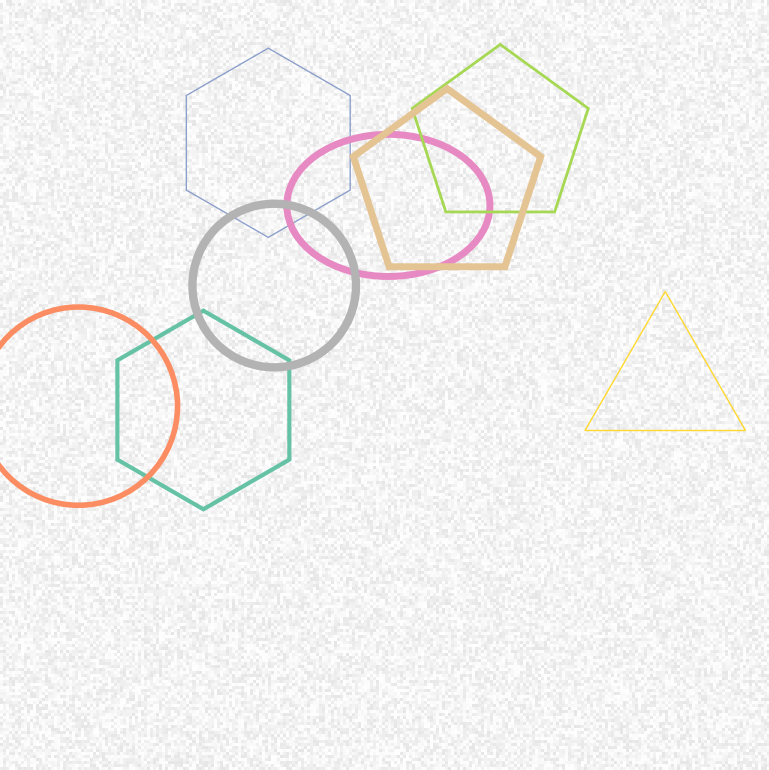[{"shape": "hexagon", "thickness": 1.5, "radius": 0.64, "center": [0.264, 0.468]}, {"shape": "circle", "thickness": 2, "radius": 0.64, "center": [0.102, 0.473]}, {"shape": "hexagon", "thickness": 0.5, "radius": 0.61, "center": [0.348, 0.815]}, {"shape": "oval", "thickness": 2.5, "radius": 0.66, "center": [0.504, 0.733]}, {"shape": "pentagon", "thickness": 1, "radius": 0.6, "center": [0.65, 0.822]}, {"shape": "triangle", "thickness": 0.5, "radius": 0.6, "center": [0.864, 0.501]}, {"shape": "pentagon", "thickness": 2.5, "radius": 0.64, "center": [0.581, 0.757]}, {"shape": "circle", "thickness": 3, "radius": 0.53, "center": [0.356, 0.629]}]